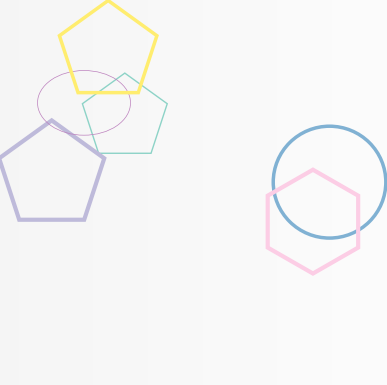[{"shape": "pentagon", "thickness": 1, "radius": 0.58, "center": [0.322, 0.695]}, {"shape": "pentagon", "thickness": 3, "radius": 0.71, "center": [0.133, 0.545]}, {"shape": "circle", "thickness": 2.5, "radius": 0.73, "center": [0.85, 0.527]}, {"shape": "hexagon", "thickness": 3, "radius": 0.67, "center": [0.808, 0.424]}, {"shape": "oval", "thickness": 0.5, "radius": 0.6, "center": [0.217, 0.733]}, {"shape": "pentagon", "thickness": 2.5, "radius": 0.66, "center": [0.279, 0.866]}]